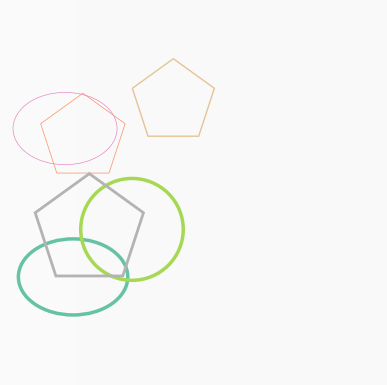[{"shape": "oval", "thickness": 2.5, "radius": 0.71, "center": [0.189, 0.281]}, {"shape": "pentagon", "thickness": 0.5, "radius": 0.57, "center": [0.214, 0.643]}, {"shape": "oval", "thickness": 0.5, "radius": 0.67, "center": [0.168, 0.666]}, {"shape": "circle", "thickness": 2.5, "radius": 0.66, "center": [0.341, 0.404]}, {"shape": "pentagon", "thickness": 1, "radius": 0.56, "center": [0.447, 0.736]}, {"shape": "pentagon", "thickness": 2, "radius": 0.73, "center": [0.231, 0.402]}]